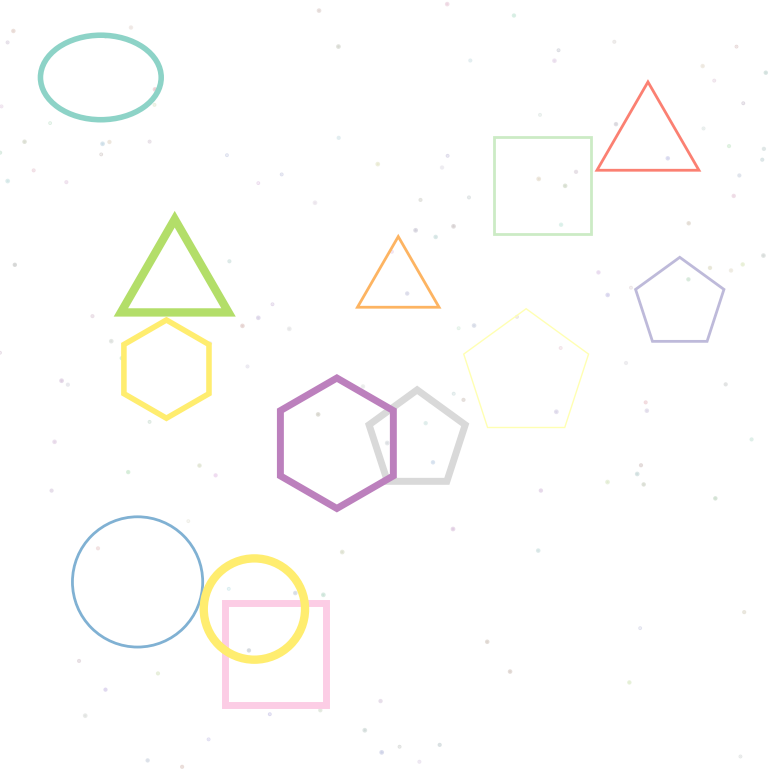[{"shape": "oval", "thickness": 2, "radius": 0.39, "center": [0.131, 0.899]}, {"shape": "pentagon", "thickness": 0.5, "radius": 0.43, "center": [0.683, 0.514]}, {"shape": "pentagon", "thickness": 1, "radius": 0.3, "center": [0.883, 0.605]}, {"shape": "triangle", "thickness": 1, "radius": 0.38, "center": [0.842, 0.817]}, {"shape": "circle", "thickness": 1, "radius": 0.42, "center": [0.179, 0.244]}, {"shape": "triangle", "thickness": 1, "radius": 0.31, "center": [0.517, 0.632]}, {"shape": "triangle", "thickness": 3, "radius": 0.4, "center": [0.227, 0.635]}, {"shape": "square", "thickness": 2.5, "radius": 0.33, "center": [0.357, 0.151]}, {"shape": "pentagon", "thickness": 2.5, "radius": 0.33, "center": [0.542, 0.428]}, {"shape": "hexagon", "thickness": 2.5, "radius": 0.42, "center": [0.437, 0.424]}, {"shape": "square", "thickness": 1, "radius": 0.32, "center": [0.705, 0.759]}, {"shape": "hexagon", "thickness": 2, "radius": 0.32, "center": [0.216, 0.521]}, {"shape": "circle", "thickness": 3, "radius": 0.33, "center": [0.33, 0.209]}]